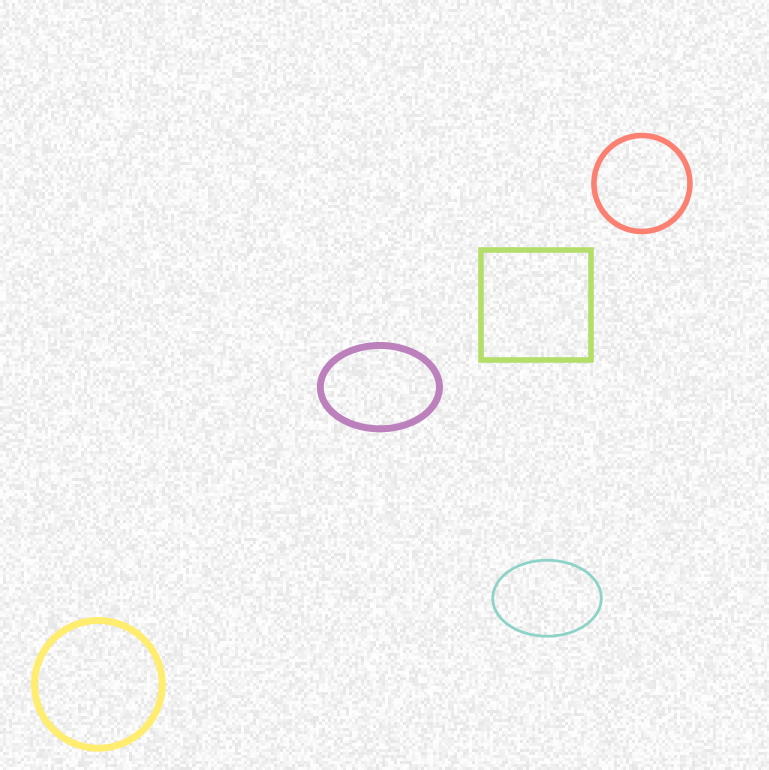[{"shape": "oval", "thickness": 1, "radius": 0.35, "center": [0.71, 0.223]}, {"shape": "circle", "thickness": 2, "radius": 0.31, "center": [0.834, 0.762]}, {"shape": "square", "thickness": 2, "radius": 0.36, "center": [0.696, 0.603]}, {"shape": "oval", "thickness": 2.5, "radius": 0.39, "center": [0.493, 0.497]}, {"shape": "circle", "thickness": 2.5, "radius": 0.41, "center": [0.128, 0.111]}]